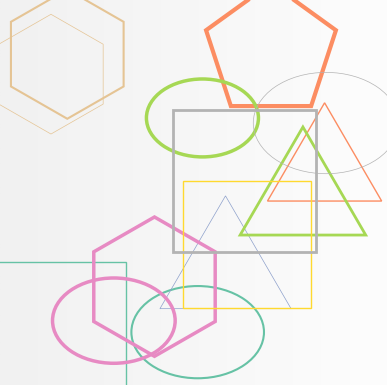[{"shape": "oval", "thickness": 1.5, "radius": 0.86, "center": [0.51, 0.137]}, {"shape": "square", "thickness": 1, "radius": 0.86, "center": [0.153, 0.149]}, {"shape": "triangle", "thickness": 1, "radius": 0.85, "center": [0.838, 0.563]}, {"shape": "pentagon", "thickness": 3, "radius": 0.88, "center": [0.699, 0.867]}, {"shape": "triangle", "thickness": 0.5, "radius": 0.98, "center": [0.582, 0.296]}, {"shape": "oval", "thickness": 2.5, "radius": 0.79, "center": [0.294, 0.167]}, {"shape": "hexagon", "thickness": 2.5, "radius": 0.9, "center": [0.399, 0.255]}, {"shape": "oval", "thickness": 2.5, "radius": 0.72, "center": [0.522, 0.694]}, {"shape": "triangle", "thickness": 2, "radius": 0.94, "center": [0.782, 0.483]}, {"shape": "square", "thickness": 1, "radius": 0.83, "center": [0.637, 0.365]}, {"shape": "hexagon", "thickness": 0.5, "radius": 0.78, "center": [0.132, 0.807]}, {"shape": "hexagon", "thickness": 1.5, "radius": 0.84, "center": [0.174, 0.859]}, {"shape": "square", "thickness": 2, "radius": 0.92, "center": [0.631, 0.53]}, {"shape": "oval", "thickness": 0.5, "radius": 0.94, "center": [0.842, 0.68]}]